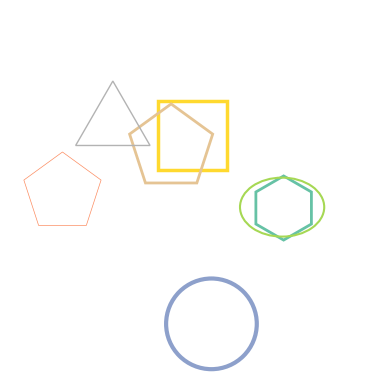[{"shape": "hexagon", "thickness": 2, "radius": 0.42, "center": [0.737, 0.46]}, {"shape": "pentagon", "thickness": 0.5, "radius": 0.53, "center": [0.162, 0.5]}, {"shape": "circle", "thickness": 3, "radius": 0.59, "center": [0.549, 0.159]}, {"shape": "oval", "thickness": 1.5, "radius": 0.55, "center": [0.733, 0.462]}, {"shape": "square", "thickness": 2.5, "radius": 0.44, "center": [0.5, 0.648]}, {"shape": "pentagon", "thickness": 2, "radius": 0.57, "center": [0.445, 0.617]}, {"shape": "triangle", "thickness": 1, "radius": 0.56, "center": [0.293, 0.678]}]